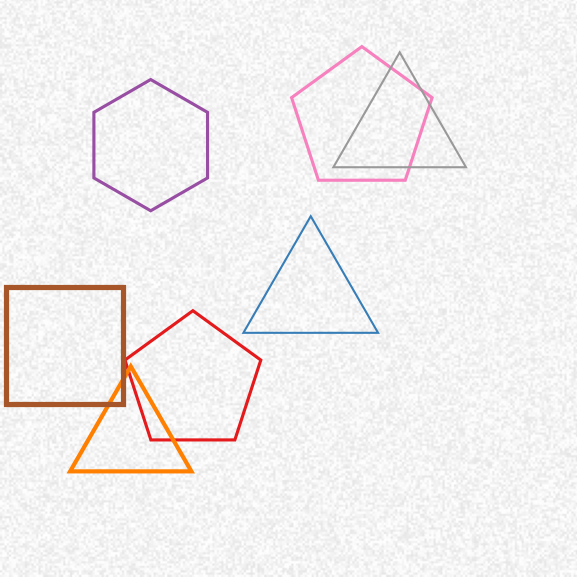[{"shape": "pentagon", "thickness": 1.5, "radius": 0.62, "center": [0.334, 0.337]}, {"shape": "triangle", "thickness": 1, "radius": 0.67, "center": [0.538, 0.49]}, {"shape": "hexagon", "thickness": 1.5, "radius": 0.57, "center": [0.261, 0.748]}, {"shape": "triangle", "thickness": 2, "radius": 0.61, "center": [0.226, 0.244]}, {"shape": "square", "thickness": 2.5, "radius": 0.5, "center": [0.111, 0.4]}, {"shape": "pentagon", "thickness": 1.5, "radius": 0.64, "center": [0.627, 0.791]}, {"shape": "triangle", "thickness": 1, "radius": 0.66, "center": [0.692, 0.776]}]